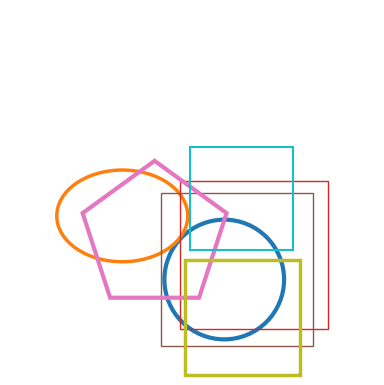[{"shape": "circle", "thickness": 3, "radius": 0.78, "center": [0.582, 0.274]}, {"shape": "oval", "thickness": 2.5, "radius": 0.85, "center": [0.318, 0.439]}, {"shape": "square", "thickness": 1, "radius": 0.96, "center": [0.661, 0.338]}, {"shape": "square", "thickness": 1, "radius": 0.99, "center": [0.616, 0.3]}, {"shape": "pentagon", "thickness": 3, "radius": 0.98, "center": [0.402, 0.386]}, {"shape": "square", "thickness": 2.5, "radius": 0.75, "center": [0.63, 0.176]}, {"shape": "square", "thickness": 1.5, "radius": 0.67, "center": [0.627, 0.485]}]